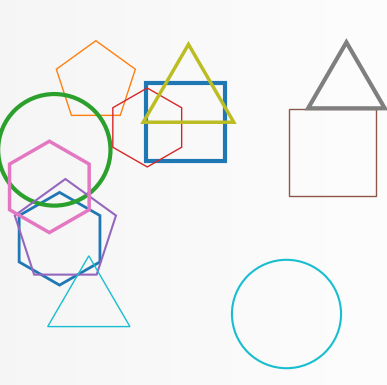[{"shape": "hexagon", "thickness": 2, "radius": 0.6, "center": [0.154, 0.38]}, {"shape": "square", "thickness": 3, "radius": 0.51, "center": [0.478, 0.684]}, {"shape": "pentagon", "thickness": 1, "radius": 0.54, "center": [0.247, 0.787]}, {"shape": "circle", "thickness": 3, "radius": 0.72, "center": [0.14, 0.611]}, {"shape": "hexagon", "thickness": 1, "radius": 0.51, "center": [0.38, 0.669]}, {"shape": "pentagon", "thickness": 1.5, "radius": 0.69, "center": [0.169, 0.398]}, {"shape": "square", "thickness": 1, "radius": 0.56, "center": [0.859, 0.604]}, {"shape": "hexagon", "thickness": 2.5, "radius": 0.59, "center": [0.127, 0.515]}, {"shape": "triangle", "thickness": 3, "radius": 0.57, "center": [0.894, 0.776]}, {"shape": "triangle", "thickness": 2.5, "radius": 0.67, "center": [0.486, 0.75]}, {"shape": "triangle", "thickness": 1, "radius": 0.61, "center": [0.229, 0.213]}, {"shape": "circle", "thickness": 1.5, "radius": 0.7, "center": [0.739, 0.184]}]